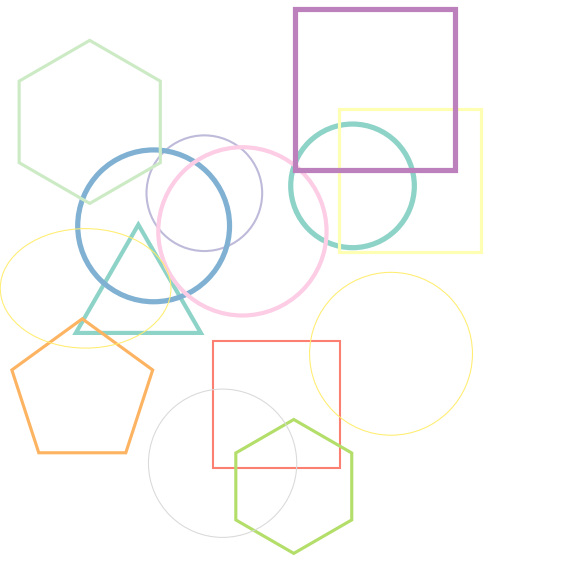[{"shape": "circle", "thickness": 2.5, "radius": 0.54, "center": [0.61, 0.677]}, {"shape": "triangle", "thickness": 2, "radius": 0.63, "center": [0.24, 0.485]}, {"shape": "square", "thickness": 1.5, "radius": 0.62, "center": [0.71, 0.686]}, {"shape": "circle", "thickness": 1, "radius": 0.5, "center": [0.354, 0.665]}, {"shape": "square", "thickness": 1, "radius": 0.55, "center": [0.479, 0.299]}, {"shape": "circle", "thickness": 2.5, "radius": 0.66, "center": [0.266, 0.608]}, {"shape": "pentagon", "thickness": 1.5, "radius": 0.64, "center": [0.142, 0.319]}, {"shape": "hexagon", "thickness": 1.5, "radius": 0.58, "center": [0.509, 0.157]}, {"shape": "circle", "thickness": 2, "radius": 0.73, "center": [0.42, 0.599]}, {"shape": "circle", "thickness": 0.5, "radius": 0.64, "center": [0.385, 0.197]}, {"shape": "square", "thickness": 2.5, "radius": 0.69, "center": [0.649, 0.844]}, {"shape": "hexagon", "thickness": 1.5, "radius": 0.71, "center": [0.155, 0.788]}, {"shape": "circle", "thickness": 0.5, "radius": 0.71, "center": [0.677, 0.387]}, {"shape": "oval", "thickness": 0.5, "radius": 0.74, "center": [0.148, 0.5]}]